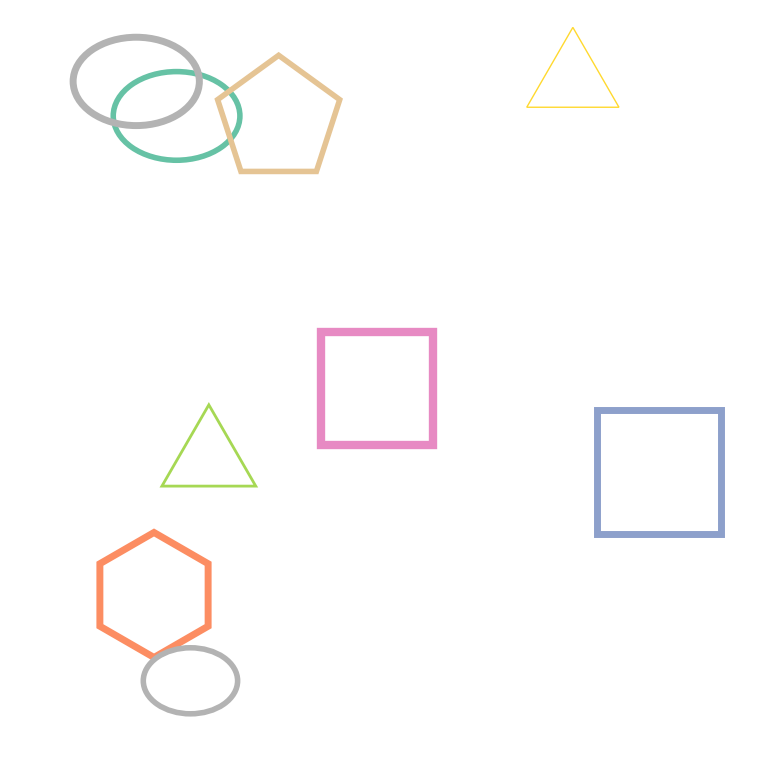[{"shape": "oval", "thickness": 2, "radius": 0.41, "center": [0.229, 0.849]}, {"shape": "hexagon", "thickness": 2.5, "radius": 0.41, "center": [0.2, 0.227]}, {"shape": "square", "thickness": 2.5, "radius": 0.4, "center": [0.855, 0.387]}, {"shape": "square", "thickness": 3, "radius": 0.37, "center": [0.49, 0.495]}, {"shape": "triangle", "thickness": 1, "radius": 0.35, "center": [0.271, 0.404]}, {"shape": "triangle", "thickness": 0.5, "radius": 0.35, "center": [0.744, 0.895]}, {"shape": "pentagon", "thickness": 2, "radius": 0.42, "center": [0.362, 0.845]}, {"shape": "oval", "thickness": 2.5, "radius": 0.41, "center": [0.177, 0.894]}, {"shape": "oval", "thickness": 2, "radius": 0.31, "center": [0.247, 0.116]}]